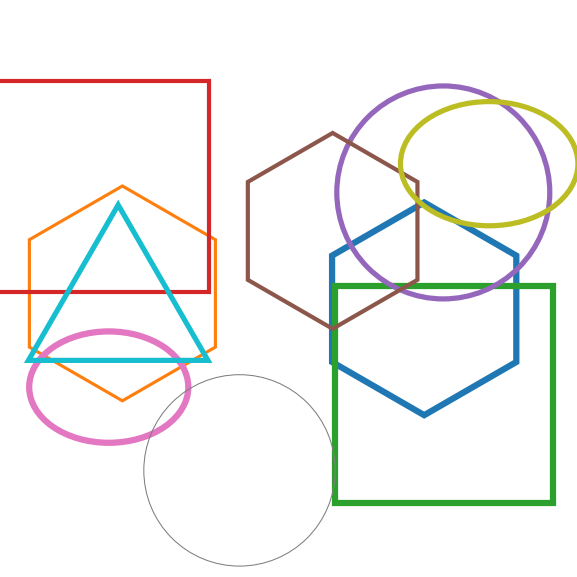[{"shape": "hexagon", "thickness": 3, "radius": 0.92, "center": [0.735, 0.464]}, {"shape": "hexagon", "thickness": 1.5, "radius": 0.93, "center": [0.212, 0.491]}, {"shape": "square", "thickness": 3, "radius": 0.94, "center": [0.768, 0.316]}, {"shape": "square", "thickness": 2, "radius": 0.91, "center": [0.179, 0.676]}, {"shape": "circle", "thickness": 2.5, "radius": 0.92, "center": [0.768, 0.666]}, {"shape": "hexagon", "thickness": 2, "radius": 0.85, "center": [0.576, 0.599]}, {"shape": "oval", "thickness": 3, "radius": 0.69, "center": [0.188, 0.329]}, {"shape": "circle", "thickness": 0.5, "radius": 0.83, "center": [0.415, 0.185]}, {"shape": "oval", "thickness": 2.5, "radius": 0.77, "center": [0.847, 0.716]}, {"shape": "triangle", "thickness": 2.5, "radius": 0.9, "center": [0.205, 0.465]}]